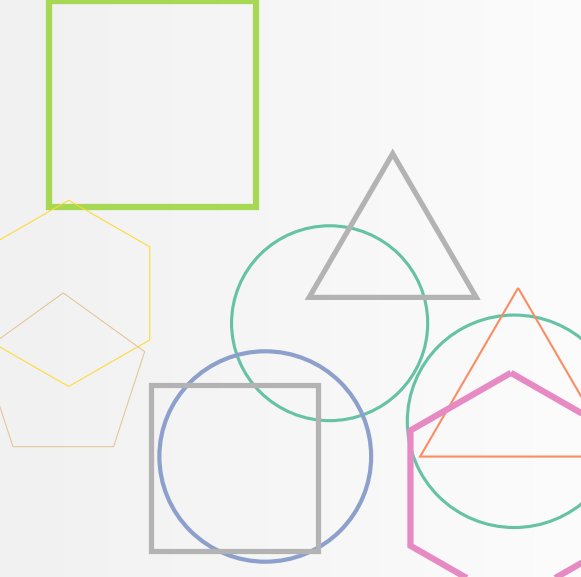[{"shape": "circle", "thickness": 1.5, "radius": 0.92, "center": [0.885, 0.27]}, {"shape": "circle", "thickness": 1.5, "radius": 0.84, "center": [0.567, 0.439]}, {"shape": "triangle", "thickness": 1, "radius": 0.97, "center": [0.891, 0.306]}, {"shape": "circle", "thickness": 2, "radius": 0.91, "center": [0.456, 0.209]}, {"shape": "hexagon", "thickness": 3, "radius": 1.0, "center": [0.879, 0.154]}, {"shape": "square", "thickness": 3, "radius": 0.89, "center": [0.262, 0.819]}, {"shape": "hexagon", "thickness": 0.5, "radius": 0.81, "center": [0.118, 0.491]}, {"shape": "pentagon", "thickness": 0.5, "radius": 0.74, "center": [0.109, 0.345]}, {"shape": "triangle", "thickness": 2.5, "radius": 0.83, "center": [0.676, 0.567]}, {"shape": "square", "thickness": 2.5, "radius": 0.72, "center": [0.404, 0.188]}]